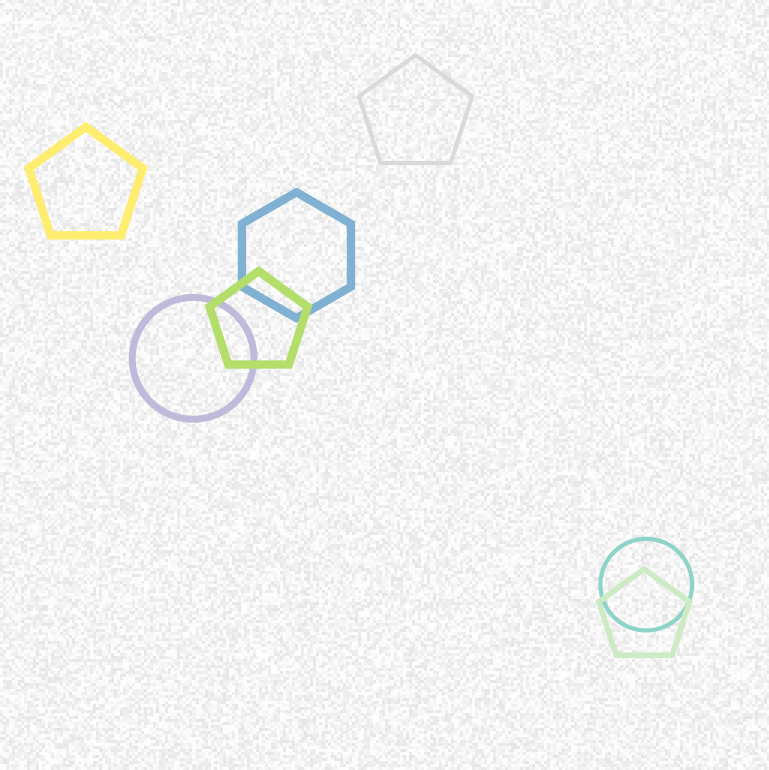[{"shape": "circle", "thickness": 1.5, "radius": 0.3, "center": [0.839, 0.241]}, {"shape": "circle", "thickness": 2.5, "radius": 0.4, "center": [0.251, 0.535]}, {"shape": "hexagon", "thickness": 3, "radius": 0.41, "center": [0.385, 0.669]}, {"shape": "pentagon", "thickness": 3, "radius": 0.34, "center": [0.336, 0.581]}, {"shape": "pentagon", "thickness": 1.5, "radius": 0.39, "center": [0.54, 0.851]}, {"shape": "pentagon", "thickness": 2, "radius": 0.31, "center": [0.837, 0.199]}, {"shape": "pentagon", "thickness": 3, "radius": 0.39, "center": [0.112, 0.757]}]